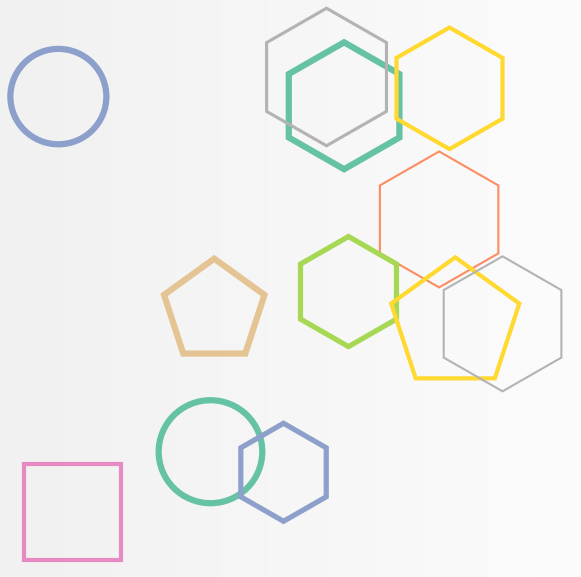[{"shape": "hexagon", "thickness": 3, "radius": 0.55, "center": [0.592, 0.816]}, {"shape": "circle", "thickness": 3, "radius": 0.45, "center": [0.362, 0.217]}, {"shape": "hexagon", "thickness": 1, "radius": 0.59, "center": [0.755, 0.619]}, {"shape": "circle", "thickness": 3, "radius": 0.41, "center": [0.1, 0.832]}, {"shape": "hexagon", "thickness": 2.5, "radius": 0.42, "center": [0.488, 0.181]}, {"shape": "square", "thickness": 2, "radius": 0.42, "center": [0.125, 0.113]}, {"shape": "hexagon", "thickness": 2.5, "radius": 0.48, "center": [0.6, 0.494]}, {"shape": "hexagon", "thickness": 2, "radius": 0.53, "center": [0.773, 0.846]}, {"shape": "pentagon", "thickness": 2, "radius": 0.58, "center": [0.783, 0.438]}, {"shape": "pentagon", "thickness": 3, "radius": 0.45, "center": [0.369, 0.46]}, {"shape": "hexagon", "thickness": 1, "radius": 0.58, "center": [0.865, 0.438]}, {"shape": "hexagon", "thickness": 1.5, "radius": 0.6, "center": [0.562, 0.866]}]